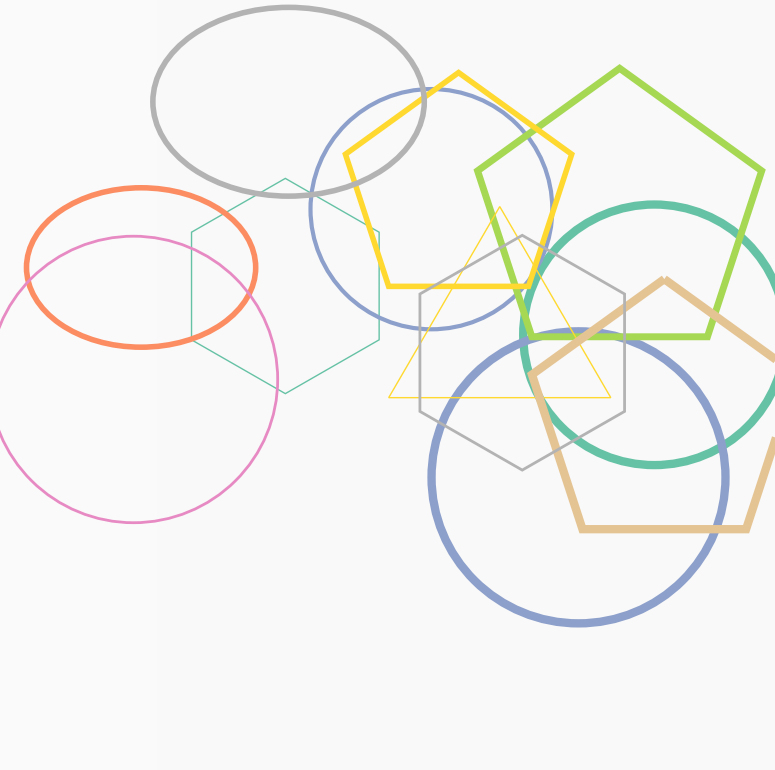[{"shape": "circle", "thickness": 3, "radius": 0.85, "center": [0.844, 0.565]}, {"shape": "hexagon", "thickness": 0.5, "radius": 0.7, "center": [0.368, 0.629]}, {"shape": "oval", "thickness": 2, "radius": 0.74, "center": [0.182, 0.653]}, {"shape": "circle", "thickness": 3, "radius": 0.95, "center": [0.746, 0.38]}, {"shape": "circle", "thickness": 1.5, "radius": 0.78, "center": [0.557, 0.728]}, {"shape": "circle", "thickness": 1, "radius": 0.93, "center": [0.172, 0.507]}, {"shape": "pentagon", "thickness": 2.5, "radius": 0.96, "center": [0.8, 0.719]}, {"shape": "pentagon", "thickness": 2, "radius": 0.77, "center": [0.592, 0.752]}, {"shape": "triangle", "thickness": 0.5, "radius": 0.83, "center": [0.645, 0.566]}, {"shape": "pentagon", "thickness": 3, "radius": 0.9, "center": [0.857, 0.458]}, {"shape": "hexagon", "thickness": 1, "radius": 0.76, "center": [0.674, 0.542]}, {"shape": "oval", "thickness": 2, "radius": 0.88, "center": [0.372, 0.868]}]